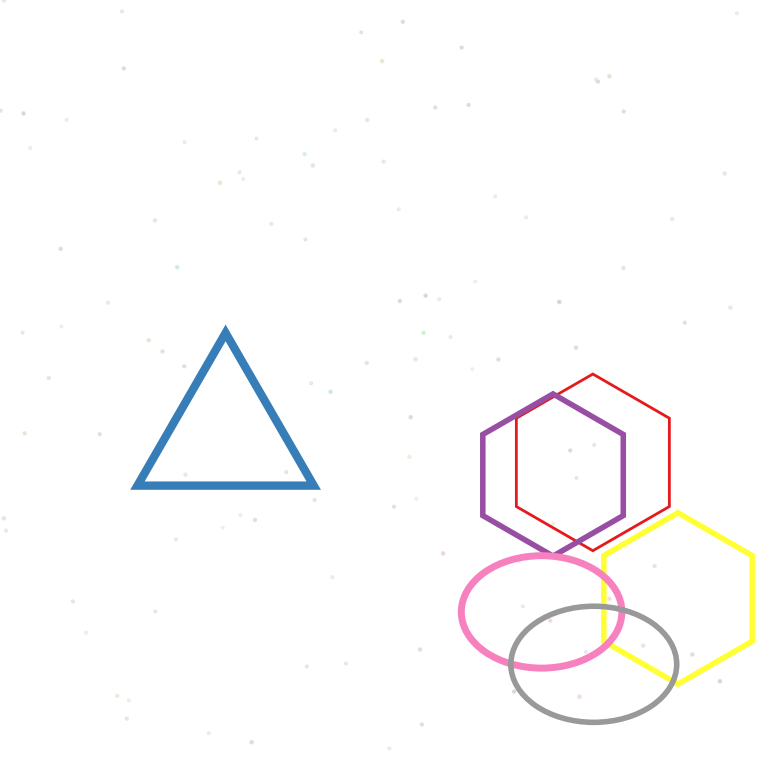[{"shape": "hexagon", "thickness": 1, "radius": 0.57, "center": [0.77, 0.4]}, {"shape": "triangle", "thickness": 3, "radius": 0.66, "center": [0.293, 0.435]}, {"shape": "hexagon", "thickness": 2, "radius": 0.53, "center": [0.718, 0.383]}, {"shape": "hexagon", "thickness": 2, "radius": 0.56, "center": [0.88, 0.223]}, {"shape": "oval", "thickness": 2.5, "radius": 0.52, "center": [0.703, 0.205]}, {"shape": "oval", "thickness": 2, "radius": 0.54, "center": [0.771, 0.137]}]